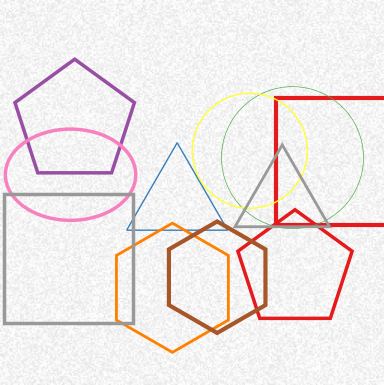[{"shape": "pentagon", "thickness": 2.5, "radius": 0.78, "center": [0.766, 0.299]}, {"shape": "square", "thickness": 3, "radius": 0.82, "center": [0.881, 0.58]}, {"shape": "triangle", "thickness": 1, "radius": 0.76, "center": [0.46, 0.478]}, {"shape": "circle", "thickness": 0.5, "radius": 0.92, "center": [0.76, 0.591]}, {"shape": "pentagon", "thickness": 2.5, "radius": 0.82, "center": [0.194, 0.683]}, {"shape": "hexagon", "thickness": 2, "radius": 0.84, "center": [0.448, 0.253]}, {"shape": "circle", "thickness": 1, "radius": 0.75, "center": [0.649, 0.608]}, {"shape": "hexagon", "thickness": 3, "radius": 0.72, "center": [0.564, 0.28]}, {"shape": "oval", "thickness": 2.5, "radius": 0.85, "center": [0.183, 0.546]}, {"shape": "square", "thickness": 2.5, "radius": 0.84, "center": [0.179, 0.329]}, {"shape": "triangle", "thickness": 2, "radius": 0.71, "center": [0.733, 0.482]}]